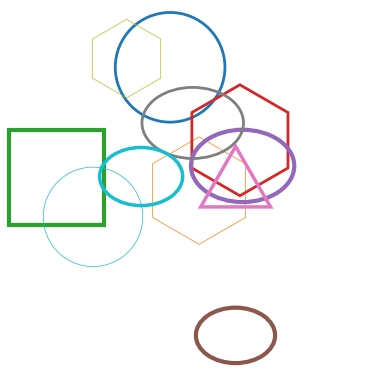[{"shape": "circle", "thickness": 2, "radius": 0.71, "center": [0.442, 0.825]}, {"shape": "hexagon", "thickness": 0.5, "radius": 0.7, "center": [0.517, 0.505]}, {"shape": "square", "thickness": 3, "radius": 0.62, "center": [0.147, 0.538]}, {"shape": "hexagon", "thickness": 2, "radius": 0.72, "center": [0.623, 0.636]}, {"shape": "oval", "thickness": 3, "radius": 0.67, "center": [0.63, 0.569]}, {"shape": "oval", "thickness": 3, "radius": 0.51, "center": [0.612, 0.129]}, {"shape": "triangle", "thickness": 2.5, "radius": 0.52, "center": [0.612, 0.515]}, {"shape": "oval", "thickness": 2, "radius": 0.66, "center": [0.501, 0.681]}, {"shape": "hexagon", "thickness": 0.5, "radius": 0.51, "center": [0.329, 0.848]}, {"shape": "oval", "thickness": 2.5, "radius": 0.54, "center": [0.367, 0.542]}, {"shape": "circle", "thickness": 0.5, "radius": 0.65, "center": [0.242, 0.437]}]